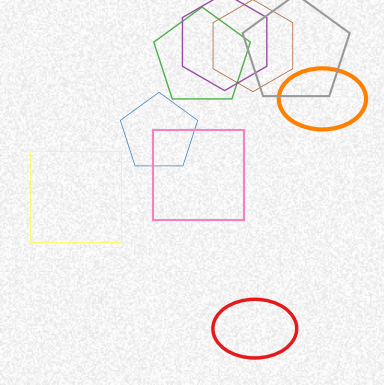[{"shape": "oval", "thickness": 2.5, "radius": 0.54, "center": [0.662, 0.146]}, {"shape": "pentagon", "thickness": 0.5, "radius": 0.53, "center": [0.413, 0.655]}, {"shape": "pentagon", "thickness": 1, "radius": 0.66, "center": [0.525, 0.85]}, {"shape": "hexagon", "thickness": 1, "radius": 0.63, "center": [0.583, 0.891]}, {"shape": "oval", "thickness": 3, "radius": 0.57, "center": [0.837, 0.743]}, {"shape": "square", "thickness": 0.5, "radius": 0.59, "center": [0.197, 0.49]}, {"shape": "hexagon", "thickness": 0.5, "radius": 0.6, "center": [0.657, 0.881]}, {"shape": "square", "thickness": 1.5, "radius": 0.59, "center": [0.516, 0.546]}, {"shape": "pentagon", "thickness": 1.5, "radius": 0.73, "center": [0.769, 0.869]}]